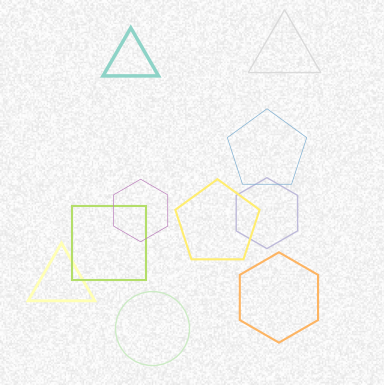[{"shape": "triangle", "thickness": 2.5, "radius": 0.42, "center": [0.34, 0.844]}, {"shape": "triangle", "thickness": 2, "radius": 0.5, "center": [0.16, 0.269]}, {"shape": "hexagon", "thickness": 1, "radius": 0.46, "center": [0.693, 0.446]}, {"shape": "pentagon", "thickness": 0.5, "radius": 0.54, "center": [0.694, 0.609]}, {"shape": "hexagon", "thickness": 1.5, "radius": 0.59, "center": [0.724, 0.227]}, {"shape": "square", "thickness": 1.5, "radius": 0.48, "center": [0.282, 0.368]}, {"shape": "triangle", "thickness": 1, "radius": 0.54, "center": [0.739, 0.866]}, {"shape": "hexagon", "thickness": 0.5, "radius": 0.41, "center": [0.365, 0.453]}, {"shape": "circle", "thickness": 1, "radius": 0.48, "center": [0.396, 0.147]}, {"shape": "pentagon", "thickness": 1.5, "radius": 0.58, "center": [0.565, 0.42]}]